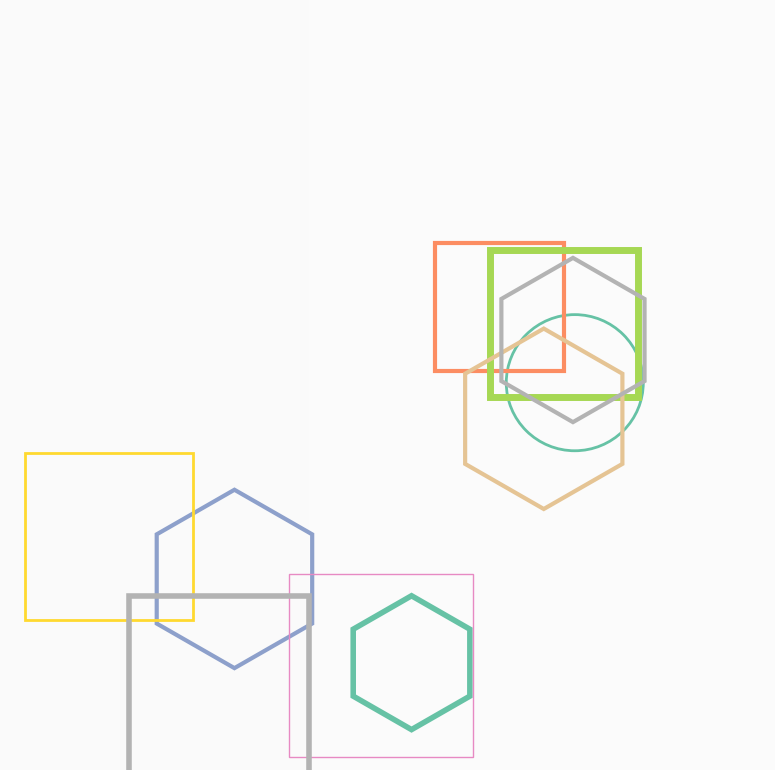[{"shape": "circle", "thickness": 1, "radius": 0.44, "center": [0.742, 0.503]}, {"shape": "hexagon", "thickness": 2, "radius": 0.43, "center": [0.531, 0.139]}, {"shape": "square", "thickness": 1.5, "radius": 0.42, "center": [0.645, 0.602]}, {"shape": "hexagon", "thickness": 1.5, "radius": 0.58, "center": [0.303, 0.248]}, {"shape": "square", "thickness": 0.5, "radius": 0.59, "center": [0.492, 0.136]}, {"shape": "square", "thickness": 2.5, "radius": 0.48, "center": [0.727, 0.58]}, {"shape": "square", "thickness": 1, "radius": 0.54, "center": [0.141, 0.303]}, {"shape": "hexagon", "thickness": 1.5, "radius": 0.59, "center": [0.702, 0.456]}, {"shape": "hexagon", "thickness": 1.5, "radius": 0.53, "center": [0.739, 0.558]}, {"shape": "square", "thickness": 2, "radius": 0.58, "center": [0.282, 0.11]}]